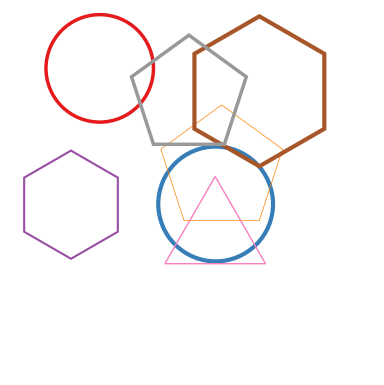[{"shape": "circle", "thickness": 2.5, "radius": 0.7, "center": [0.259, 0.822]}, {"shape": "circle", "thickness": 3, "radius": 0.75, "center": [0.56, 0.47]}, {"shape": "hexagon", "thickness": 1.5, "radius": 0.7, "center": [0.184, 0.468]}, {"shape": "pentagon", "thickness": 0.5, "radius": 0.83, "center": [0.576, 0.561]}, {"shape": "hexagon", "thickness": 3, "radius": 0.97, "center": [0.674, 0.763]}, {"shape": "triangle", "thickness": 1, "radius": 0.75, "center": [0.559, 0.391]}, {"shape": "pentagon", "thickness": 2.5, "radius": 0.78, "center": [0.491, 0.752]}]